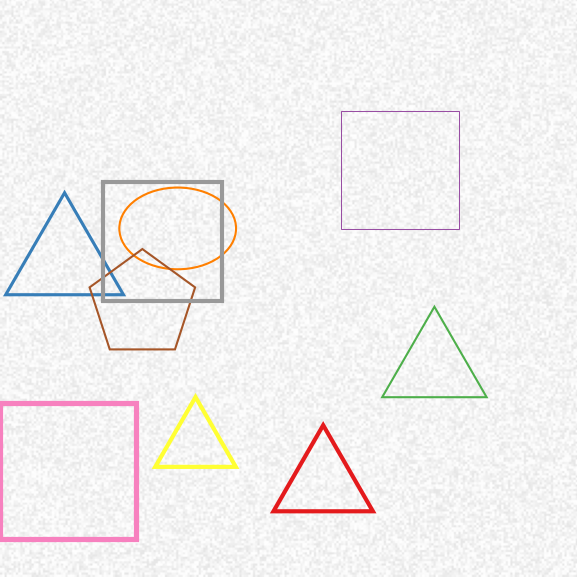[{"shape": "triangle", "thickness": 2, "radius": 0.5, "center": [0.56, 0.163]}, {"shape": "triangle", "thickness": 1.5, "radius": 0.59, "center": [0.112, 0.548]}, {"shape": "triangle", "thickness": 1, "radius": 0.52, "center": [0.752, 0.364]}, {"shape": "square", "thickness": 0.5, "radius": 0.51, "center": [0.692, 0.704]}, {"shape": "oval", "thickness": 1, "radius": 0.51, "center": [0.308, 0.604]}, {"shape": "triangle", "thickness": 2, "radius": 0.4, "center": [0.339, 0.231]}, {"shape": "pentagon", "thickness": 1, "radius": 0.48, "center": [0.247, 0.472]}, {"shape": "square", "thickness": 2.5, "radius": 0.59, "center": [0.118, 0.184]}, {"shape": "square", "thickness": 2, "radius": 0.52, "center": [0.281, 0.582]}]